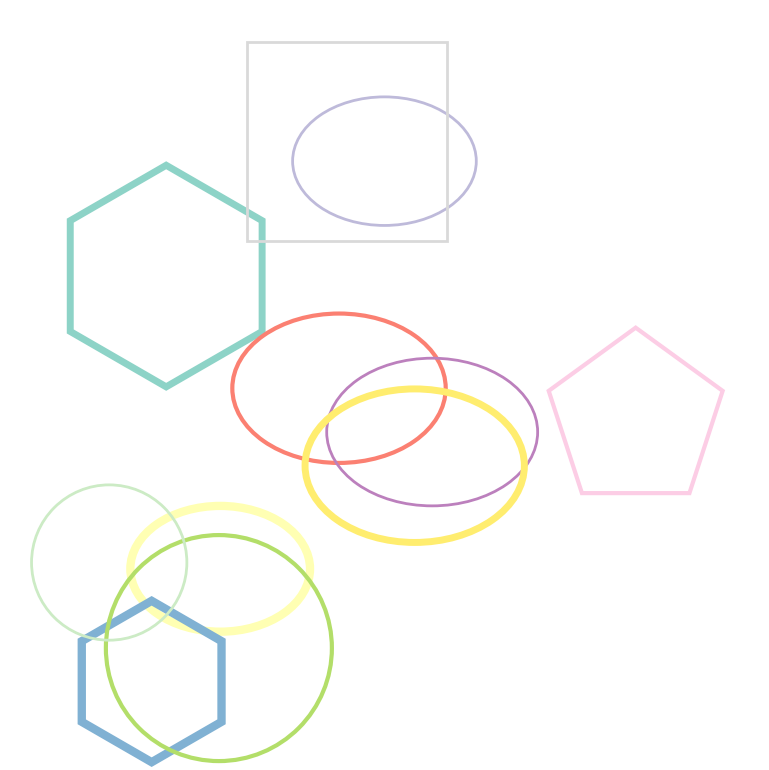[{"shape": "hexagon", "thickness": 2.5, "radius": 0.72, "center": [0.216, 0.641]}, {"shape": "oval", "thickness": 3, "radius": 0.58, "center": [0.286, 0.261]}, {"shape": "oval", "thickness": 1, "radius": 0.6, "center": [0.499, 0.791]}, {"shape": "oval", "thickness": 1.5, "radius": 0.69, "center": [0.44, 0.496]}, {"shape": "hexagon", "thickness": 3, "radius": 0.52, "center": [0.197, 0.115]}, {"shape": "circle", "thickness": 1.5, "radius": 0.73, "center": [0.284, 0.158]}, {"shape": "pentagon", "thickness": 1.5, "radius": 0.59, "center": [0.826, 0.456]}, {"shape": "square", "thickness": 1, "radius": 0.65, "center": [0.451, 0.816]}, {"shape": "oval", "thickness": 1, "radius": 0.68, "center": [0.561, 0.439]}, {"shape": "circle", "thickness": 1, "radius": 0.5, "center": [0.142, 0.269]}, {"shape": "oval", "thickness": 2.5, "radius": 0.71, "center": [0.539, 0.395]}]